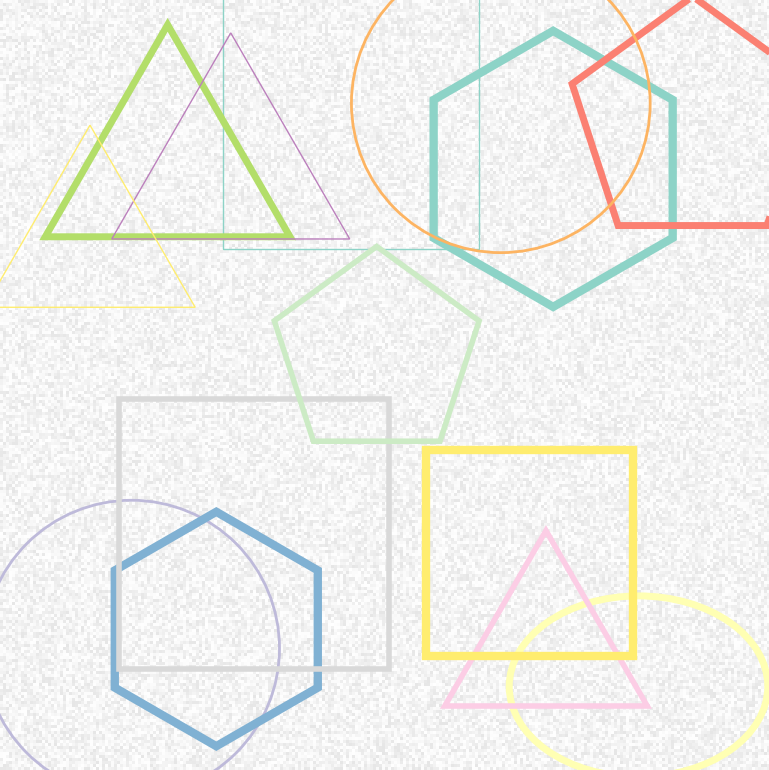[{"shape": "hexagon", "thickness": 3, "radius": 0.9, "center": [0.718, 0.781]}, {"shape": "square", "thickness": 0.5, "radius": 0.83, "center": [0.455, 0.842]}, {"shape": "oval", "thickness": 2.5, "radius": 0.84, "center": [0.829, 0.109]}, {"shape": "circle", "thickness": 1, "radius": 0.96, "center": [0.171, 0.158]}, {"shape": "pentagon", "thickness": 2.5, "radius": 0.82, "center": [0.899, 0.84]}, {"shape": "hexagon", "thickness": 3, "radius": 0.76, "center": [0.281, 0.183]}, {"shape": "circle", "thickness": 1, "radius": 0.97, "center": [0.65, 0.866]}, {"shape": "triangle", "thickness": 2.5, "radius": 0.92, "center": [0.218, 0.784]}, {"shape": "triangle", "thickness": 2, "radius": 0.76, "center": [0.709, 0.159]}, {"shape": "square", "thickness": 2, "radius": 0.88, "center": [0.33, 0.306]}, {"shape": "triangle", "thickness": 0.5, "radius": 0.89, "center": [0.3, 0.779]}, {"shape": "pentagon", "thickness": 2, "radius": 0.7, "center": [0.489, 0.54]}, {"shape": "square", "thickness": 3, "radius": 0.67, "center": [0.688, 0.282]}, {"shape": "triangle", "thickness": 0.5, "radius": 0.79, "center": [0.117, 0.68]}]